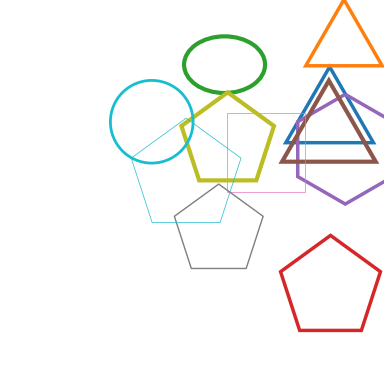[{"shape": "triangle", "thickness": 2.5, "radius": 0.66, "center": [0.856, 0.695]}, {"shape": "triangle", "thickness": 2.5, "radius": 0.57, "center": [0.893, 0.886]}, {"shape": "oval", "thickness": 3, "radius": 0.53, "center": [0.583, 0.832]}, {"shape": "pentagon", "thickness": 2.5, "radius": 0.68, "center": [0.858, 0.252]}, {"shape": "hexagon", "thickness": 2.5, "radius": 0.71, "center": [0.897, 0.613]}, {"shape": "triangle", "thickness": 3, "radius": 0.7, "center": [0.854, 0.65]}, {"shape": "square", "thickness": 0.5, "radius": 0.51, "center": [0.691, 0.604]}, {"shape": "pentagon", "thickness": 1, "radius": 0.61, "center": [0.568, 0.401]}, {"shape": "pentagon", "thickness": 3, "radius": 0.63, "center": [0.591, 0.634]}, {"shape": "circle", "thickness": 2, "radius": 0.54, "center": [0.394, 0.684]}, {"shape": "pentagon", "thickness": 0.5, "radius": 0.75, "center": [0.483, 0.543]}]